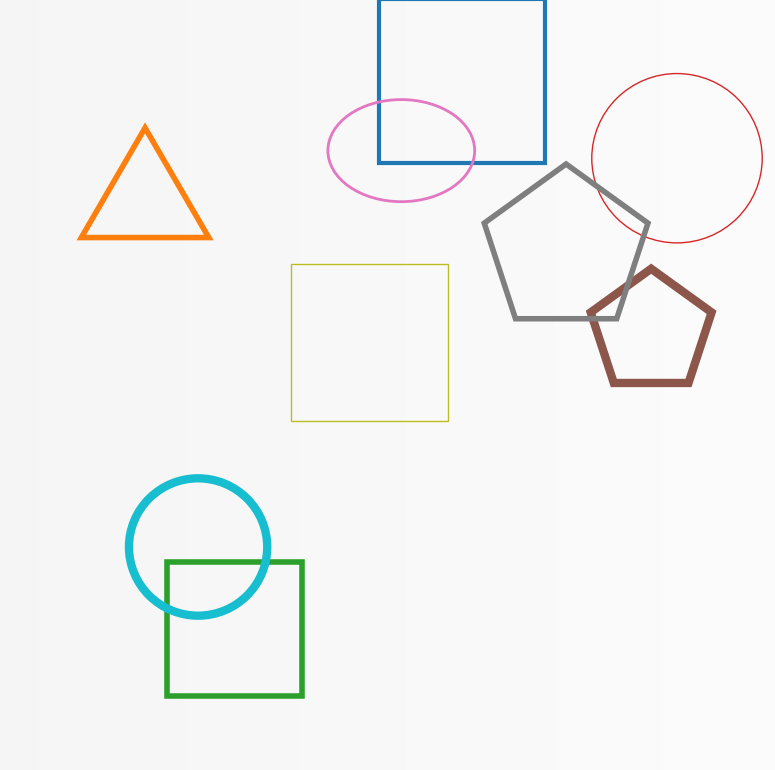[{"shape": "square", "thickness": 1.5, "radius": 0.53, "center": [0.596, 0.895]}, {"shape": "triangle", "thickness": 2, "radius": 0.47, "center": [0.187, 0.739]}, {"shape": "square", "thickness": 2, "radius": 0.44, "center": [0.302, 0.183]}, {"shape": "circle", "thickness": 0.5, "radius": 0.55, "center": [0.874, 0.795]}, {"shape": "pentagon", "thickness": 3, "radius": 0.41, "center": [0.84, 0.569]}, {"shape": "oval", "thickness": 1, "radius": 0.47, "center": [0.518, 0.804]}, {"shape": "pentagon", "thickness": 2, "radius": 0.56, "center": [0.73, 0.676]}, {"shape": "square", "thickness": 0.5, "radius": 0.51, "center": [0.477, 0.555]}, {"shape": "circle", "thickness": 3, "radius": 0.45, "center": [0.256, 0.29]}]